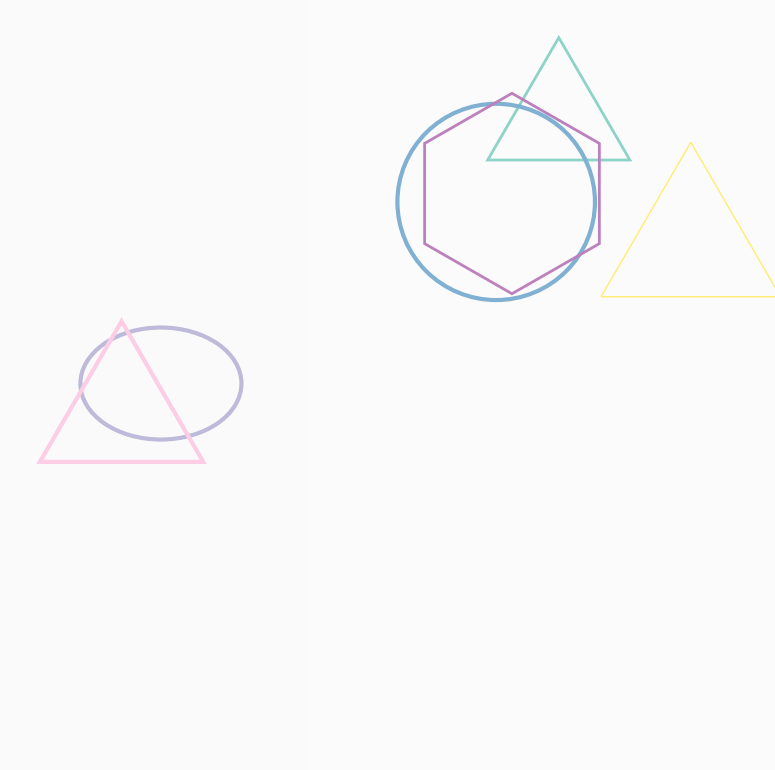[{"shape": "triangle", "thickness": 1, "radius": 0.53, "center": [0.721, 0.845]}, {"shape": "oval", "thickness": 1.5, "radius": 0.52, "center": [0.208, 0.502]}, {"shape": "circle", "thickness": 1.5, "radius": 0.64, "center": [0.64, 0.738]}, {"shape": "triangle", "thickness": 1.5, "radius": 0.61, "center": [0.157, 0.461]}, {"shape": "hexagon", "thickness": 1, "radius": 0.65, "center": [0.661, 0.749]}, {"shape": "triangle", "thickness": 0.5, "radius": 0.67, "center": [0.891, 0.681]}]